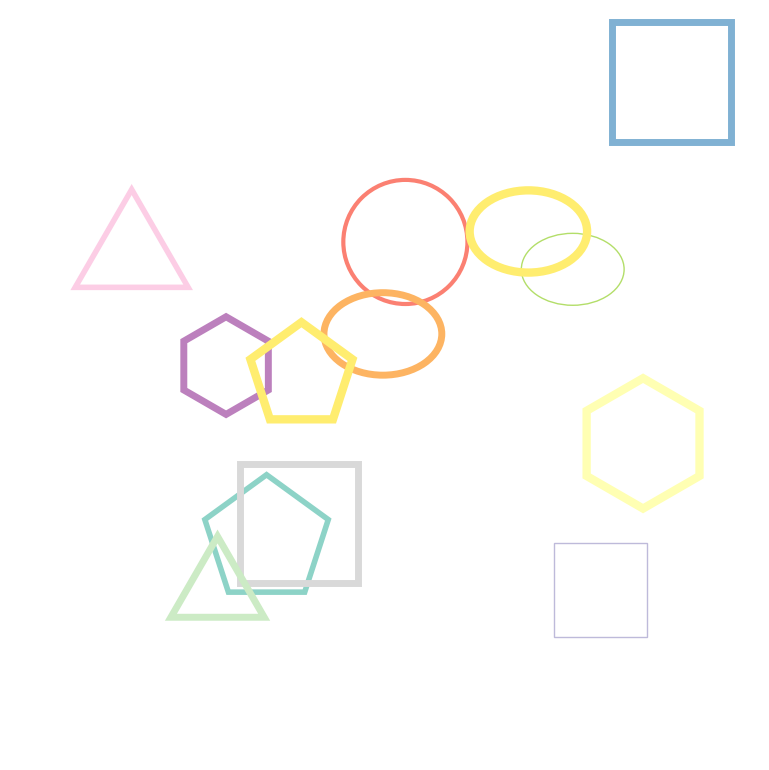[{"shape": "pentagon", "thickness": 2, "radius": 0.42, "center": [0.346, 0.299]}, {"shape": "hexagon", "thickness": 3, "radius": 0.42, "center": [0.835, 0.424]}, {"shape": "square", "thickness": 0.5, "radius": 0.3, "center": [0.78, 0.234]}, {"shape": "circle", "thickness": 1.5, "radius": 0.4, "center": [0.526, 0.686]}, {"shape": "square", "thickness": 2.5, "radius": 0.39, "center": [0.872, 0.893]}, {"shape": "oval", "thickness": 2.5, "radius": 0.38, "center": [0.497, 0.566]}, {"shape": "oval", "thickness": 0.5, "radius": 0.33, "center": [0.744, 0.65]}, {"shape": "triangle", "thickness": 2, "radius": 0.42, "center": [0.171, 0.669]}, {"shape": "square", "thickness": 2.5, "radius": 0.38, "center": [0.388, 0.32]}, {"shape": "hexagon", "thickness": 2.5, "radius": 0.32, "center": [0.294, 0.525]}, {"shape": "triangle", "thickness": 2.5, "radius": 0.35, "center": [0.283, 0.233]}, {"shape": "oval", "thickness": 3, "radius": 0.38, "center": [0.686, 0.699]}, {"shape": "pentagon", "thickness": 3, "radius": 0.35, "center": [0.391, 0.512]}]